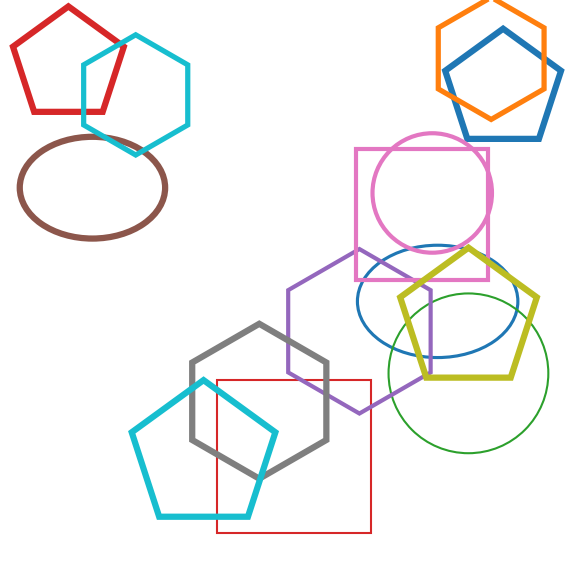[{"shape": "pentagon", "thickness": 3, "radius": 0.53, "center": [0.871, 0.844]}, {"shape": "oval", "thickness": 1.5, "radius": 0.69, "center": [0.758, 0.477]}, {"shape": "hexagon", "thickness": 2.5, "radius": 0.53, "center": [0.851, 0.898]}, {"shape": "circle", "thickness": 1, "radius": 0.69, "center": [0.811, 0.353]}, {"shape": "square", "thickness": 1, "radius": 0.66, "center": [0.509, 0.209]}, {"shape": "pentagon", "thickness": 3, "radius": 0.5, "center": [0.118, 0.887]}, {"shape": "hexagon", "thickness": 2, "radius": 0.71, "center": [0.622, 0.425]}, {"shape": "oval", "thickness": 3, "radius": 0.63, "center": [0.16, 0.674]}, {"shape": "circle", "thickness": 2, "radius": 0.52, "center": [0.748, 0.665]}, {"shape": "square", "thickness": 2, "radius": 0.57, "center": [0.731, 0.628]}, {"shape": "hexagon", "thickness": 3, "radius": 0.67, "center": [0.449, 0.304]}, {"shape": "pentagon", "thickness": 3, "radius": 0.62, "center": [0.811, 0.446]}, {"shape": "hexagon", "thickness": 2.5, "radius": 0.52, "center": [0.235, 0.835]}, {"shape": "pentagon", "thickness": 3, "radius": 0.65, "center": [0.352, 0.21]}]